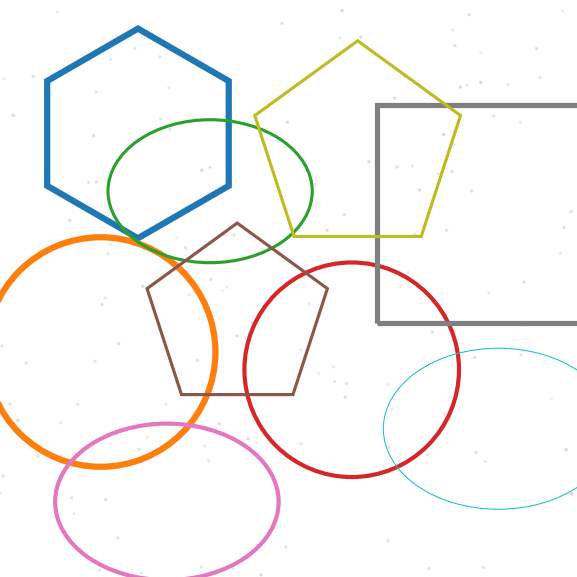[{"shape": "hexagon", "thickness": 3, "radius": 0.91, "center": [0.239, 0.768]}, {"shape": "circle", "thickness": 3, "radius": 0.99, "center": [0.174, 0.39]}, {"shape": "oval", "thickness": 1.5, "radius": 0.88, "center": [0.364, 0.668]}, {"shape": "circle", "thickness": 2, "radius": 0.93, "center": [0.609, 0.359]}, {"shape": "pentagon", "thickness": 1.5, "radius": 0.82, "center": [0.411, 0.449]}, {"shape": "oval", "thickness": 2, "radius": 0.97, "center": [0.289, 0.13]}, {"shape": "square", "thickness": 2.5, "radius": 0.94, "center": [0.842, 0.628]}, {"shape": "pentagon", "thickness": 1.5, "radius": 0.94, "center": [0.619, 0.741]}, {"shape": "oval", "thickness": 0.5, "radius": 1.0, "center": [0.863, 0.257]}]